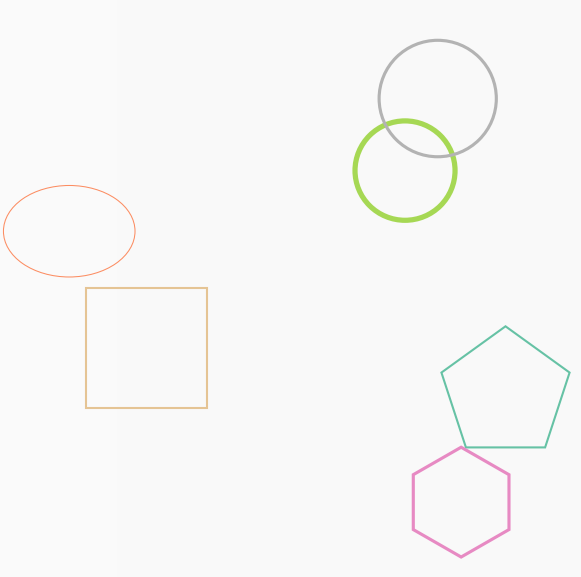[{"shape": "pentagon", "thickness": 1, "radius": 0.58, "center": [0.87, 0.318]}, {"shape": "oval", "thickness": 0.5, "radius": 0.57, "center": [0.119, 0.599]}, {"shape": "hexagon", "thickness": 1.5, "radius": 0.48, "center": [0.793, 0.13]}, {"shape": "circle", "thickness": 2.5, "radius": 0.43, "center": [0.697, 0.704]}, {"shape": "square", "thickness": 1, "radius": 0.52, "center": [0.252, 0.397]}, {"shape": "circle", "thickness": 1.5, "radius": 0.5, "center": [0.753, 0.829]}]